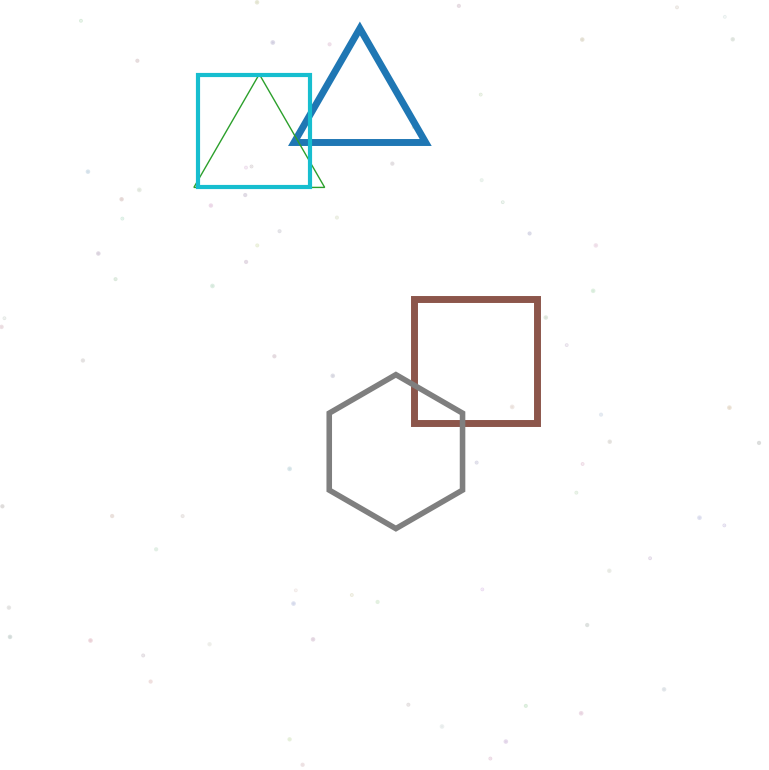[{"shape": "triangle", "thickness": 2.5, "radius": 0.49, "center": [0.467, 0.864]}, {"shape": "triangle", "thickness": 0.5, "radius": 0.49, "center": [0.337, 0.806]}, {"shape": "square", "thickness": 2.5, "radius": 0.4, "center": [0.618, 0.531]}, {"shape": "hexagon", "thickness": 2, "radius": 0.5, "center": [0.514, 0.413]}, {"shape": "square", "thickness": 1.5, "radius": 0.36, "center": [0.33, 0.83]}]